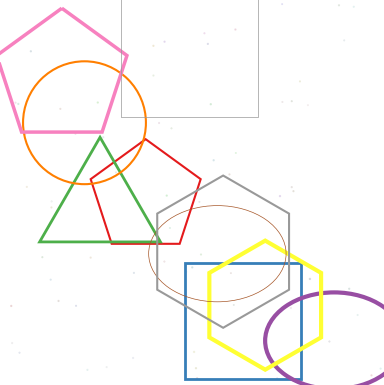[{"shape": "pentagon", "thickness": 1.5, "radius": 0.75, "center": [0.378, 0.488]}, {"shape": "square", "thickness": 2, "radius": 0.75, "center": [0.632, 0.166]}, {"shape": "triangle", "thickness": 2, "radius": 0.91, "center": [0.26, 0.462]}, {"shape": "oval", "thickness": 3, "radius": 0.9, "center": [0.868, 0.115]}, {"shape": "circle", "thickness": 1.5, "radius": 0.8, "center": [0.219, 0.681]}, {"shape": "hexagon", "thickness": 3, "radius": 0.84, "center": [0.689, 0.207]}, {"shape": "oval", "thickness": 0.5, "radius": 0.89, "center": [0.565, 0.341]}, {"shape": "pentagon", "thickness": 2.5, "radius": 0.89, "center": [0.161, 0.801]}, {"shape": "hexagon", "thickness": 1.5, "radius": 0.99, "center": [0.58, 0.346]}, {"shape": "square", "thickness": 0.5, "radius": 0.88, "center": [0.492, 0.873]}]